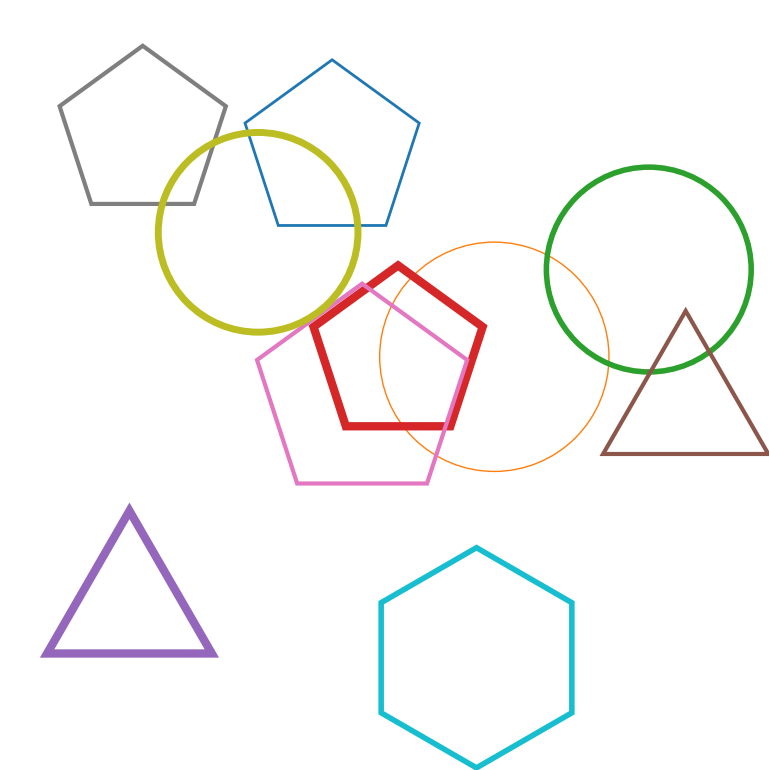[{"shape": "pentagon", "thickness": 1, "radius": 0.59, "center": [0.431, 0.803]}, {"shape": "circle", "thickness": 0.5, "radius": 0.74, "center": [0.642, 0.537]}, {"shape": "circle", "thickness": 2, "radius": 0.66, "center": [0.843, 0.65]}, {"shape": "pentagon", "thickness": 3, "radius": 0.58, "center": [0.517, 0.54]}, {"shape": "triangle", "thickness": 3, "radius": 0.62, "center": [0.168, 0.213]}, {"shape": "triangle", "thickness": 1.5, "radius": 0.62, "center": [0.891, 0.472]}, {"shape": "pentagon", "thickness": 1.5, "radius": 0.72, "center": [0.47, 0.488]}, {"shape": "pentagon", "thickness": 1.5, "radius": 0.57, "center": [0.185, 0.827]}, {"shape": "circle", "thickness": 2.5, "radius": 0.65, "center": [0.335, 0.698]}, {"shape": "hexagon", "thickness": 2, "radius": 0.71, "center": [0.619, 0.146]}]